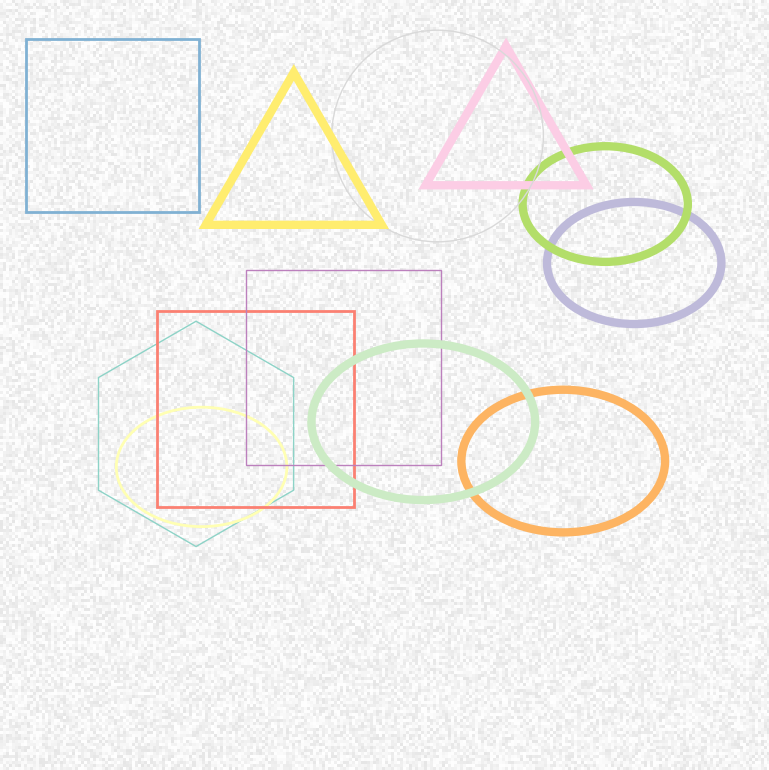[{"shape": "hexagon", "thickness": 0.5, "radius": 0.73, "center": [0.255, 0.437]}, {"shape": "oval", "thickness": 1, "radius": 0.55, "center": [0.262, 0.394]}, {"shape": "oval", "thickness": 3, "radius": 0.57, "center": [0.824, 0.658]}, {"shape": "square", "thickness": 1, "radius": 0.64, "center": [0.332, 0.469]}, {"shape": "square", "thickness": 1, "radius": 0.56, "center": [0.146, 0.837]}, {"shape": "oval", "thickness": 3, "radius": 0.66, "center": [0.731, 0.401]}, {"shape": "oval", "thickness": 3, "radius": 0.54, "center": [0.786, 0.735]}, {"shape": "triangle", "thickness": 3, "radius": 0.6, "center": [0.657, 0.82]}, {"shape": "circle", "thickness": 0.5, "radius": 0.69, "center": [0.568, 0.823]}, {"shape": "square", "thickness": 0.5, "radius": 0.63, "center": [0.446, 0.522]}, {"shape": "oval", "thickness": 3, "radius": 0.73, "center": [0.55, 0.452]}, {"shape": "triangle", "thickness": 3, "radius": 0.66, "center": [0.382, 0.774]}]